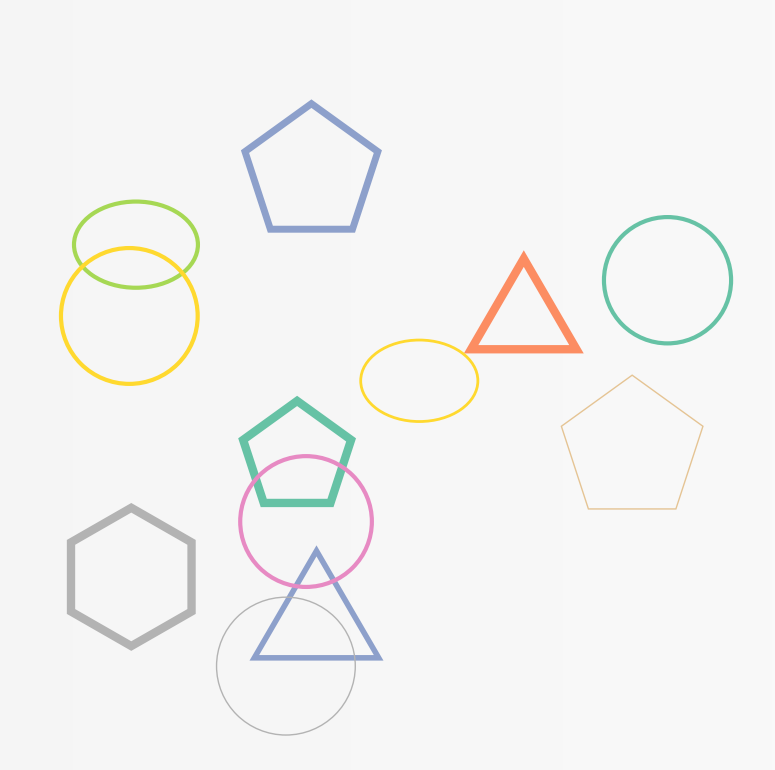[{"shape": "circle", "thickness": 1.5, "radius": 0.41, "center": [0.861, 0.636]}, {"shape": "pentagon", "thickness": 3, "radius": 0.37, "center": [0.383, 0.406]}, {"shape": "triangle", "thickness": 3, "radius": 0.39, "center": [0.676, 0.586]}, {"shape": "triangle", "thickness": 2, "radius": 0.46, "center": [0.408, 0.192]}, {"shape": "pentagon", "thickness": 2.5, "radius": 0.45, "center": [0.402, 0.775]}, {"shape": "circle", "thickness": 1.5, "radius": 0.42, "center": [0.395, 0.323]}, {"shape": "oval", "thickness": 1.5, "radius": 0.4, "center": [0.175, 0.682]}, {"shape": "oval", "thickness": 1, "radius": 0.38, "center": [0.541, 0.505]}, {"shape": "circle", "thickness": 1.5, "radius": 0.44, "center": [0.167, 0.59]}, {"shape": "pentagon", "thickness": 0.5, "radius": 0.48, "center": [0.816, 0.417]}, {"shape": "circle", "thickness": 0.5, "radius": 0.45, "center": [0.369, 0.135]}, {"shape": "hexagon", "thickness": 3, "radius": 0.45, "center": [0.169, 0.251]}]